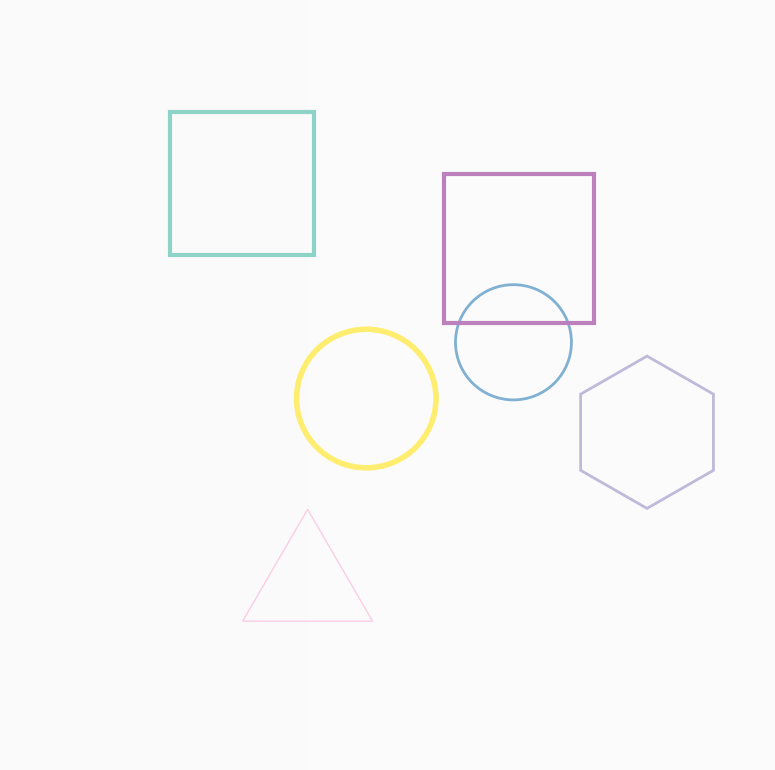[{"shape": "square", "thickness": 1.5, "radius": 0.47, "center": [0.312, 0.762]}, {"shape": "hexagon", "thickness": 1, "radius": 0.49, "center": [0.835, 0.439]}, {"shape": "circle", "thickness": 1, "radius": 0.37, "center": [0.663, 0.555]}, {"shape": "triangle", "thickness": 0.5, "radius": 0.48, "center": [0.397, 0.242]}, {"shape": "square", "thickness": 1.5, "radius": 0.48, "center": [0.669, 0.677]}, {"shape": "circle", "thickness": 2, "radius": 0.45, "center": [0.473, 0.482]}]